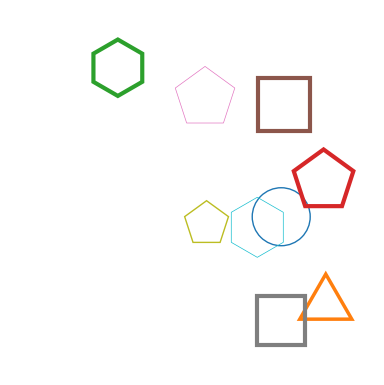[{"shape": "circle", "thickness": 1, "radius": 0.38, "center": [0.73, 0.437]}, {"shape": "triangle", "thickness": 2.5, "radius": 0.39, "center": [0.846, 0.21]}, {"shape": "hexagon", "thickness": 3, "radius": 0.37, "center": [0.306, 0.824]}, {"shape": "pentagon", "thickness": 3, "radius": 0.41, "center": [0.84, 0.53]}, {"shape": "square", "thickness": 3, "radius": 0.34, "center": [0.737, 0.729]}, {"shape": "pentagon", "thickness": 0.5, "radius": 0.41, "center": [0.533, 0.746]}, {"shape": "square", "thickness": 3, "radius": 0.32, "center": [0.73, 0.168]}, {"shape": "pentagon", "thickness": 1, "radius": 0.3, "center": [0.537, 0.419]}, {"shape": "hexagon", "thickness": 0.5, "radius": 0.39, "center": [0.668, 0.41]}]